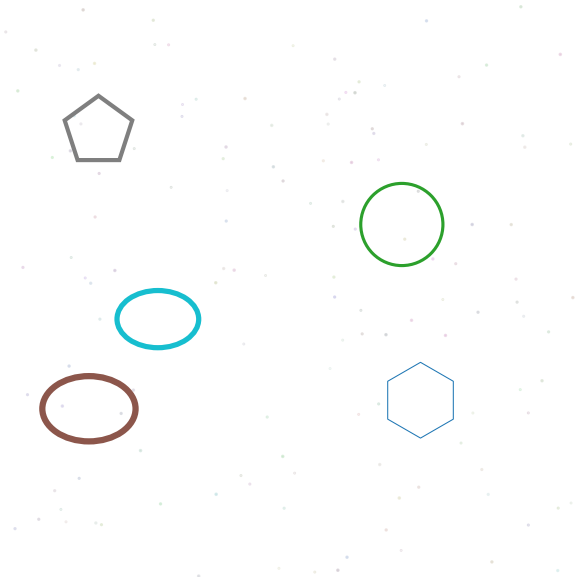[{"shape": "hexagon", "thickness": 0.5, "radius": 0.33, "center": [0.728, 0.306]}, {"shape": "circle", "thickness": 1.5, "radius": 0.36, "center": [0.696, 0.61]}, {"shape": "oval", "thickness": 3, "radius": 0.4, "center": [0.154, 0.291]}, {"shape": "pentagon", "thickness": 2, "radius": 0.31, "center": [0.171, 0.772]}, {"shape": "oval", "thickness": 2.5, "radius": 0.35, "center": [0.273, 0.447]}]